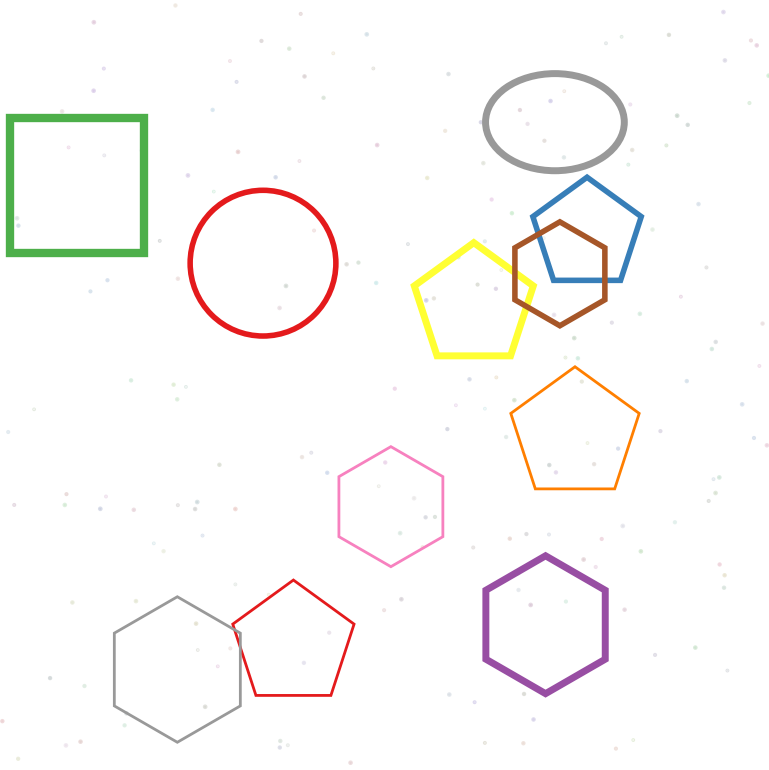[{"shape": "pentagon", "thickness": 1, "radius": 0.41, "center": [0.381, 0.164]}, {"shape": "circle", "thickness": 2, "radius": 0.47, "center": [0.342, 0.658]}, {"shape": "pentagon", "thickness": 2, "radius": 0.37, "center": [0.762, 0.696]}, {"shape": "square", "thickness": 3, "radius": 0.44, "center": [0.1, 0.759]}, {"shape": "hexagon", "thickness": 2.5, "radius": 0.45, "center": [0.709, 0.189]}, {"shape": "pentagon", "thickness": 1, "radius": 0.44, "center": [0.747, 0.436]}, {"shape": "pentagon", "thickness": 2.5, "radius": 0.41, "center": [0.615, 0.604]}, {"shape": "hexagon", "thickness": 2, "radius": 0.34, "center": [0.727, 0.644]}, {"shape": "hexagon", "thickness": 1, "radius": 0.39, "center": [0.508, 0.342]}, {"shape": "oval", "thickness": 2.5, "radius": 0.45, "center": [0.721, 0.841]}, {"shape": "hexagon", "thickness": 1, "radius": 0.47, "center": [0.23, 0.13]}]